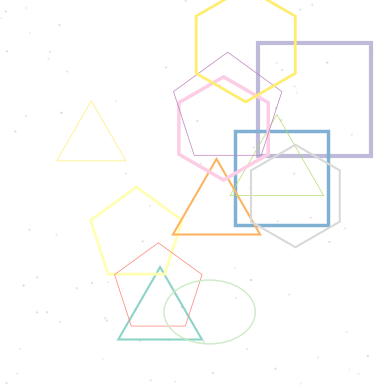[{"shape": "triangle", "thickness": 1.5, "radius": 0.63, "center": [0.416, 0.181]}, {"shape": "pentagon", "thickness": 2, "radius": 0.63, "center": [0.354, 0.389]}, {"shape": "square", "thickness": 3, "radius": 0.73, "center": [0.818, 0.742]}, {"shape": "pentagon", "thickness": 0.5, "radius": 0.6, "center": [0.411, 0.25]}, {"shape": "square", "thickness": 2.5, "radius": 0.61, "center": [0.732, 0.538]}, {"shape": "triangle", "thickness": 1.5, "radius": 0.65, "center": [0.562, 0.456]}, {"shape": "triangle", "thickness": 0.5, "radius": 0.7, "center": [0.719, 0.562]}, {"shape": "hexagon", "thickness": 2.5, "radius": 0.67, "center": [0.581, 0.666]}, {"shape": "hexagon", "thickness": 1.5, "radius": 0.67, "center": [0.767, 0.491]}, {"shape": "pentagon", "thickness": 0.5, "radius": 0.74, "center": [0.591, 0.716]}, {"shape": "oval", "thickness": 1, "radius": 0.59, "center": [0.544, 0.19]}, {"shape": "hexagon", "thickness": 2, "radius": 0.74, "center": [0.638, 0.884]}, {"shape": "triangle", "thickness": 0.5, "radius": 0.52, "center": [0.237, 0.634]}]